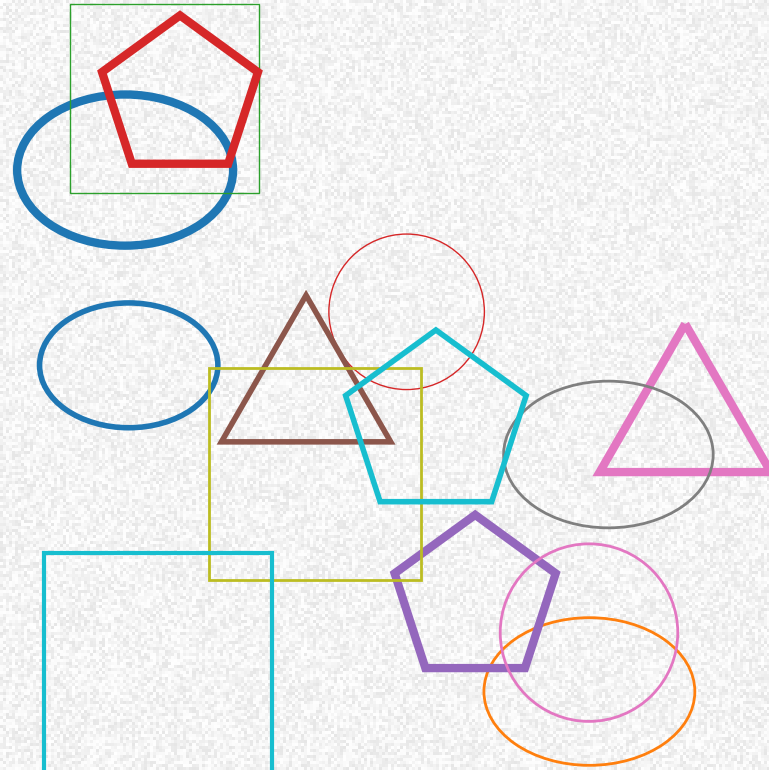[{"shape": "oval", "thickness": 3, "radius": 0.7, "center": [0.163, 0.779]}, {"shape": "oval", "thickness": 2, "radius": 0.58, "center": [0.167, 0.526]}, {"shape": "oval", "thickness": 1, "radius": 0.68, "center": [0.765, 0.102]}, {"shape": "square", "thickness": 0.5, "radius": 0.61, "center": [0.214, 0.872]}, {"shape": "pentagon", "thickness": 3, "radius": 0.53, "center": [0.234, 0.873]}, {"shape": "circle", "thickness": 0.5, "radius": 0.5, "center": [0.528, 0.595]}, {"shape": "pentagon", "thickness": 3, "radius": 0.55, "center": [0.617, 0.221]}, {"shape": "triangle", "thickness": 2, "radius": 0.63, "center": [0.397, 0.49]}, {"shape": "triangle", "thickness": 3, "radius": 0.64, "center": [0.89, 0.451]}, {"shape": "circle", "thickness": 1, "radius": 0.58, "center": [0.765, 0.178]}, {"shape": "oval", "thickness": 1, "radius": 0.68, "center": [0.79, 0.41]}, {"shape": "square", "thickness": 1, "radius": 0.69, "center": [0.41, 0.384]}, {"shape": "pentagon", "thickness": 2, "radius": 0.62, "center": [0.566, 0.448]}, {"shape": "square", "thickness": 1.5, "radius": 0.74, "center": [0.205, 0.134]}]